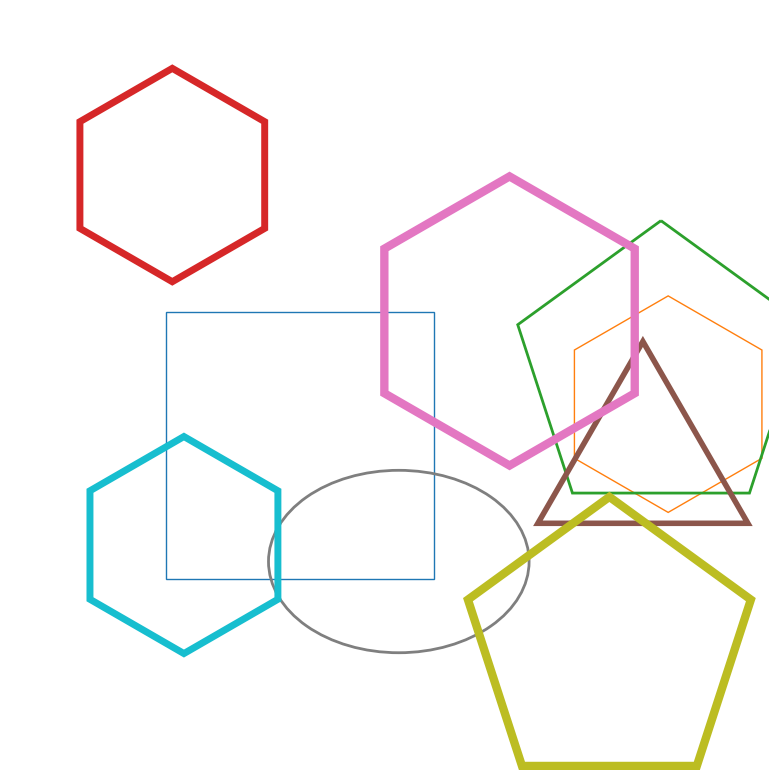[{"shape": "square", "thickness": 0.5, "radius": 0.87, "center": [0.39, 0.422]}, {"shape": "hexagon", "thickness": 0.5, "radius": 0.7, "center": [0.868, 0.475]}, {"shape": "pentagon", "thickness": 1, "radius": 0.98, "center": [0.858, 0.518]}, {"shape": "hexagon", "thickness": 2.5, "radius": 0.69, "center": [0.224, 0.773]}, {"shape": "triangle", "thickness": 2, "radius": 0.79, "center": [0.835, 0.399]}, {"shape": "hexagon", "thickness": 3, "radius": 0.94, "center": [0.662, 0.583]}, {"shape": "oval", "thickness": 1, "radius": 0.85, "center": [0.518, 0.271]}, {"shape": "pentagon", "thickness": 3, "radius": 0.97, "center": [0.791, 0.162]}, {"shape": "hexagon", "thickness": 2.5, "radius": 0.7, "center": [0.239, 0.292]}]